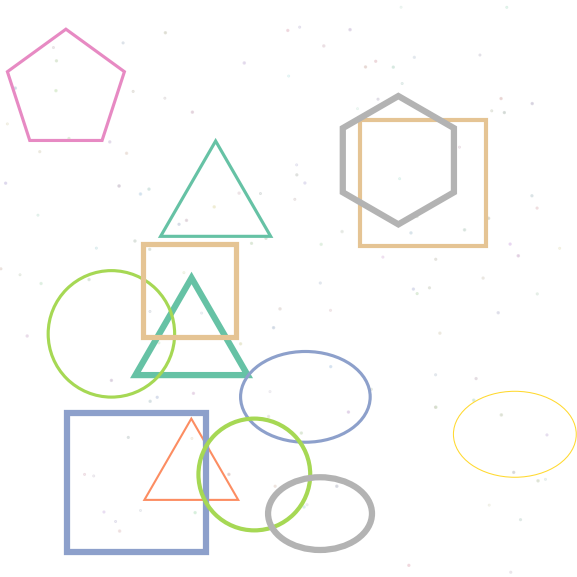[{"shape": "triangle", "thickness": 1.5, "radius": 0.55, "center": [0.373, 0.645]}, {"shape": "triangle", "thickness": 3, "radius": 0.56, "center": [0.332, 0.406]}, {"shape": "triangle", "thickness": 1, "radius": 0.47, "center": [0.331, 0.18]}, {"shape": "oval", "thickness": 1.5, "radius": 0.56, "center": [0.529, 0.312]}, {"shape": "square", "thickness": 3, "radius": 0.6, "center": [0.236, 0.163]}, {"shape": "pentagon", "thickness": 1.5, "radius": 0.53, "center": [0.114, 0.842]}, {"shape": "circle", "thickness": 2, "radius": 0.48, "center": [0.44, 0.178]}, {"shape": "circle", "thickness": 1.5, "radius": 0.55, "center": [0.193, 0.421]}, {"shape": "oval", "thickness": 0.5, "radius": 0.53, "center": [0.892, 0.247]}, {"shape": "square", "thickness": 2, "radius": 0.55, "center": [0.733, 0.682]}, {"shape": "square", "thickness": 2.5, "radius": 0.4, "center": [0.328, 0.496]}, {"shape": "hexagon", "thickness": 3, "radius": 0.56, "center": [0.69, 0.722]}, {"shape": "oval", "thickness": 3, "radius": 0.45, "center": [0.554, 0.11]}]